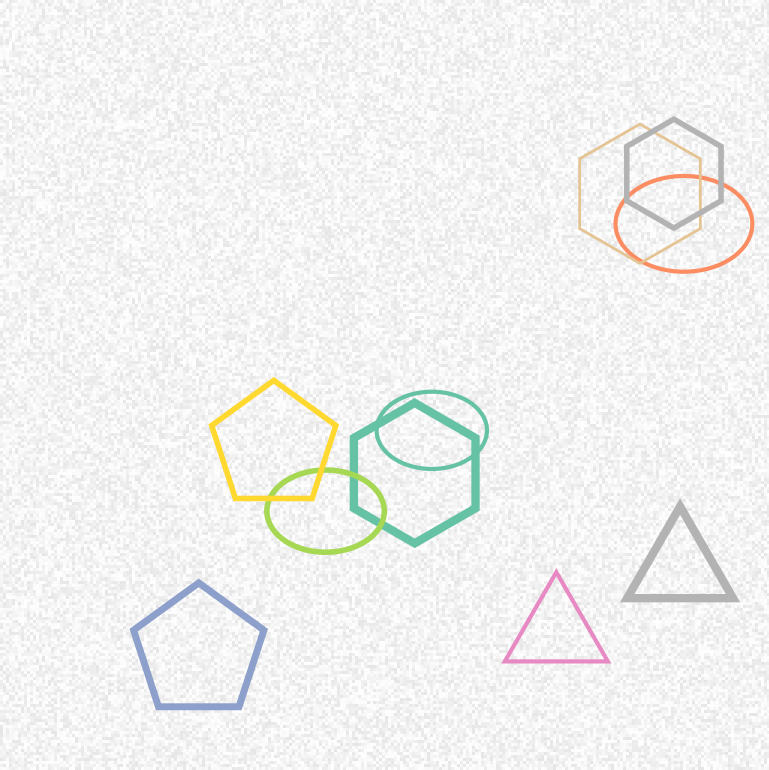[{"shape": "hexagon", "thickness": 3, "radius": 0.46, "center": [0.539, 0.386]}, {"shape": "oval", "thickness": 1.5, "radius": 0.36, "center": [0.561, 0.441]}, {"shape": "oval", "thickness": 1.5, "radius": 0.44, "center": [0.888, 0.709]}, {"shape": "pentagon", "thickness": 2.5, "radius": 0.44, "center": [0.258, 0.154]}, {"shape": "triangle", "thickness": 1.5, "radius": 0.39, "center": [0.722, 0.18]}, {"shape": "oval", "thickness": 2, "radius": 0.38, "center": [0.423, 0.336]}, {"shape": "pentagon", "thickness": 2, "radius": 0.42, "center": [0.356, 0.421]}, {"shape": "hexagon", "thickness": 1, "radius": 0.45, "center": [0.831, 0.748]}, {"shape": "hexagon", "thickness": 2, "radius": 0.35, "center": [0.875, 0.774]}, {"shape": "triangle", "thickness": 3, "radius": 0.4, "center": [0.883, 0.263]}]